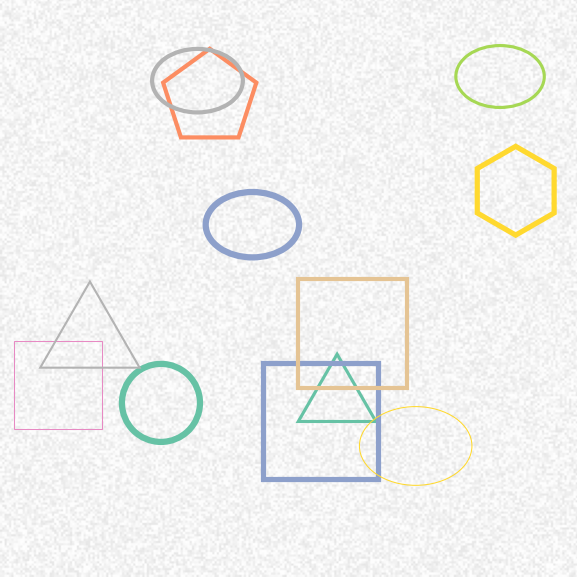[{"shape": "circle", "thickness": 3, "radius": 0.34, "center": [0.279, 0.301]}, {"shape": "triangle", "thickness": 1.5, "radius": 0.39, "center": [0.584, 0.308]}, {"shape": "pentagon", "thickness": 2, "radius": 0.42, "center": [0.363, 0.83]}, {"shape": "square", "thickness": 2.5, "radius": 0.5, "center": [0.555, 0.27]}, {"shape": "oval", "thickness": 3, "radius": 0.4, "center": [0.437, 0.61]}, {"shape": "square", "thickness": 0.5, "radius": 0.38, "center": [0.101, 0.332]}, {"shape": "oval", "thickness": 1.5, "radius": 0.38, "center": [0.866, 0.867]}, {"shape": "hexagon", "thickness": 2.5, "radius": 0.38, "center": [0.893, 0.669]}, {"shape": "oval", "thickness": 0.5, "radius": 0.49, "center": [0.72, 0.227]}, {"shape": "square", "thickness": 2, "radius": 0.47, "center": [0.611, 0.421]}, {"shape": "oval", "thickness": 2, "radius": 0.39, "center": [0.342, 0.859]}, {"shape": "triangle", "thickness": 1, "radius": 0.5, "center": [0.156, 0.412]}]